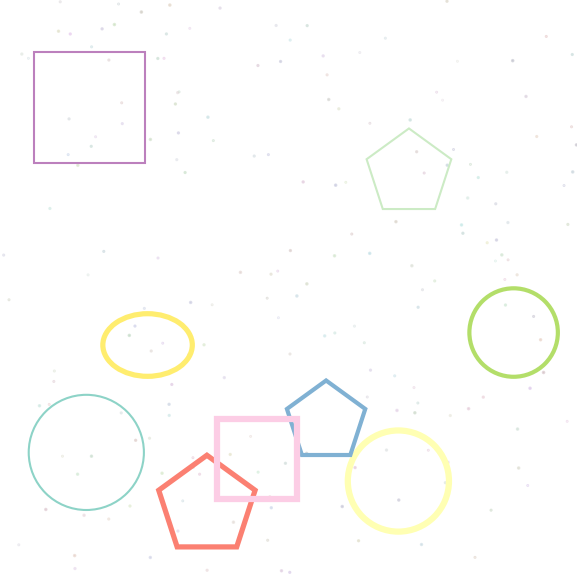[{"shape": "circle", "thickness": 1, "radius": 0.5, "center": [0.149, 0.216]}, {"shape": "circle", "thickness": 3, "radius": 0.44, "center": [0.69, 0.166]}, {"shape": "pentagon", "thickness": 2.5, "radius": 0.44, "center": [0.358, 0.123]}, {"shape": "pentagon", "thickness": 2, "radius": 0.36, "center": [0.565, 0.269]}, {"shape": "circle", "thickness": 2, "radius": 0.38, "center": [0.889, 0.423]}, {"shape": "square", "thickness": 3, "radius": 0.35, "center": [0.445, 0.204]}, {"shape": "square", "thickness": 1, "radius": 0.48, "center": [0.156, 0.813]}, {"shape": "pentagon", "thickness": 1, "radius": 0.39, "center": [0.708, 0.7]}, {"shape": "oval", "thickness": 2.5, "radius": 0.39, "center": [0.256, 0.402]}]